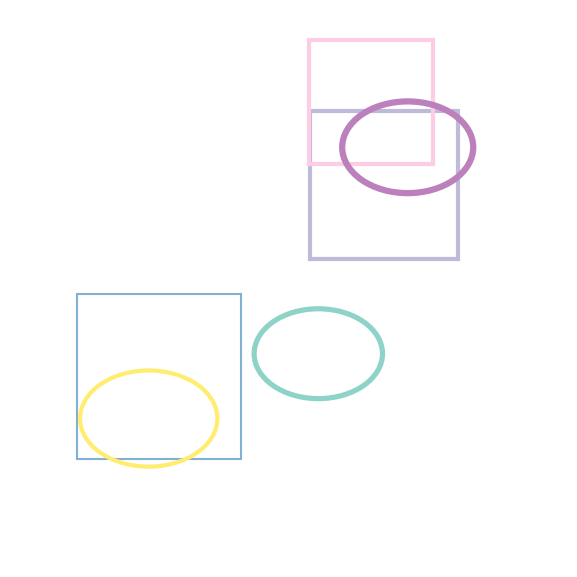[{"shape": "oval", "thickness": 2.5, "radius": 0.56, "center": [0.551, 0.387]}, {"shape": "square", "thickness": 2, "radius": 0.64, "center": [0.665, 0.678]}, {"shape": "square", "thickness": 1, "radius": 0.71, "center": [0.275, 0.347]}, {"shape": "square", "thickness": 2, "radius": 0.54, "center": [0.642, 0.823]}, {"shape": "oval", "thickness": 3, "radius": 0.57, "center": [0.706, 0.744]}, {"shape": "oval", "thickness": 2, "radius": 0.59, "center": [0.257, 0.274]}]